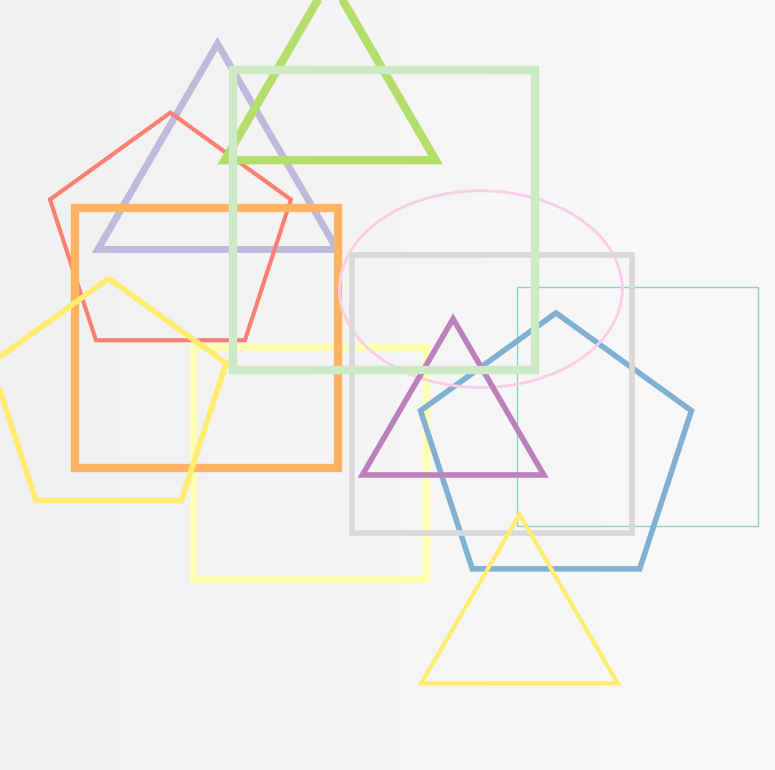[{"shape": "square", "thickness": 0.5, "radius": 0.78, "center": [0.823, 0.472]}, {"shape": "square", "thickness": 2.5, "radius": 0.75, "center": [0.4, 0.399]}, {"shape": "triangle", "thickness": 2.5, "radius": 0.89, "center": [0.281, 0.765]}, {"shape": "pentagon", "thickness": 1.5, "radius": 0.82, "center": [0.22, 0.69]}, {"shape": "pentagon", "thickness": 2, "radius": 0.92, "center": [0.717, 0.41]}, {"shape": "square", "thickness": 3, "radius": 0.85, "center": [0.267, 0.561]}, {"shape": "triangle", "thickness": 3, "radius": 0.79, "center": [0.426, 0.871]}, {"shape": "oval", "thickness": 1, "radius": 0.91, "center": [0.621, 0.624]}, {"shape": "square", "thickness": 2, "radius": 0.9, "center": [0.635, 0.488]}, {"shape": "triangle", "thickness": 2, "radius": 0.68, "center": [0.585, 0.451]}, {"shape": "square", "thickness": 3, "radius": 0.98, "center": [0.496, 0.714]}, {"shape": "pentagon", "thickness": 2, "radius": 0.8, "center": [0.14, 0.479]}, {"shape": "triangle", "thickness": 1.5, "radius": 0.73, "center": [0.67, 0.186]}]